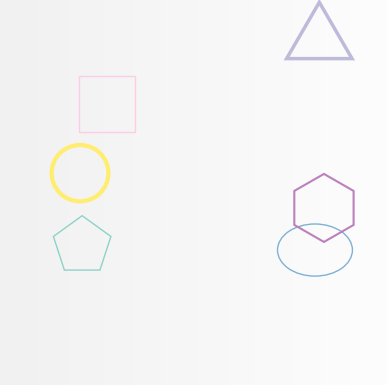[{"shape": "pentagon", "thickness": 1, "radius": 0.39, "center": [0.212, 0.362]}, {"shape": "triangle", "thickness": 2.5, "radius": 0.49, "center": [0.824, 0.897]}, {"shape": "oval", "thickness": 1, "radius": 0.48, "center": [0.813, 0.351]}, {"shape": "square", "thickness": 1, "radius": 0.37, "center": [0.276, 0.731]}, {"shape": "hexagon", "thickness": 1.5, "radius": 0.44, "center": [0.836, 0.46]}, {"shape": "circle", "thickness": 3, "radius": 0.37, "center": [0.206, 0.55]}]